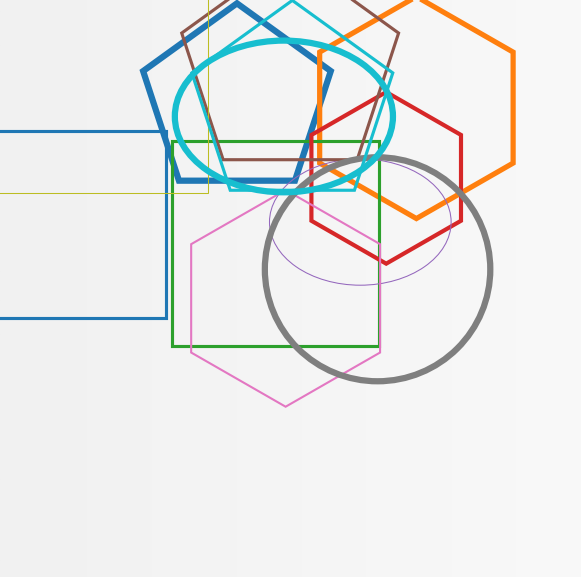[{"shape": "pentagon", "thickness": 3, "radius": 0.85, "center": [0.408, 0.824]}, {"shape": "square", "thickness": 1.5, "radius": 0.81, "center": [0.123, 0.611]}, {"shape": "hexagon", "thickness": 2.5, "radius": 0.96, "center": [0.716, 0.813]}, {"shape": "square", "thickness": 1.5, "radius": 0.89, "center": [0.474, 0.577]}, {"shape": "hexagon", "thickness": 2, "radius": 0.74, "center": [0.664, 0.691]}, {"shape": "oval", "thickness": 0.5, "radius": 0.78, "center": [0.62, 0.615]}, {"shape": "pentagon", "thickness": 1.5, "radius": 0.98, "center": [0.499, 0.881]}, {"shape": "hexagon", "thickness": 1, "radius": 0.94, "center": [0.491, 0.483]}, {"shape": "circle", "thickness": 3, "radius": 0.97, "center": [0.65, 0.533]}, {"shape": "square", "thickness": 0.5, "radius": 0.92, "center": [0.172, 0.851]}, {"shape": "pentagon", "thickness": 1.5, "radius": 0.91, "center": [0.503, 0.817]}, {"shape": "oval", "thickness": 3, "radius": 0.94, "center": [0.488, 0.798]}]